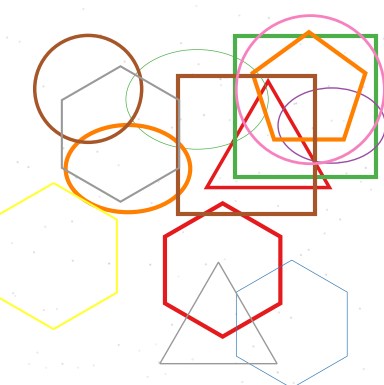[{"shape": "hexagon", "thickness": 3, "radius": 0.87, "center": [0.578, 0.299]}, {"shape": "triangle", "thickness": 2.5, "radius": 0.92, "center": [0.696, 0.605]}, {"shape": "hexagon", "thickness": 0.5, "radius": 0.83, "center": [0.758, 0.158]}, {"shape": "square", "thickness": 3, "radius": 0.92, "center": [0.794, 0.723]}, {"shape": "oval", "thickness": 0.5, "radius": 0.92, "center": [0.512, 0.742]}, {"shape": "oval", "thickness": 1, "radius": 0.7, "center": [0.862, 0.674]}, {"shape": "pentagon", "thickness": 3, "radius": 0.77, "center": [0.802, 0.762]}, {"shape": "oval", "thickness": 3, "radius": 0.81, "center": [0.332, 0.562]}, {"shape": "hexagon", "thickness": 1.5, "radius": 0.95, "center": [0.139, 0.335]}, {"shape": "square", "thickness": 3, "radius": 0.89, "center": [0.641, 0.623]}, {"shape": "circle", "thickness": 2.5, "radius": 0.69, "center": [0.229, 0.769]}, {"shape": "circle", "thickness": 2, "radius": 0.96, "center": [0.806, 0.767]}, {"shape": "hexagon", "thickness": 1.5, "radius": 0.88, "center": [0.313, 0.652]}, {"shape": "triangle", "thickness": 1, "radius": 0.88, "center": [0.567, 0.143]}]